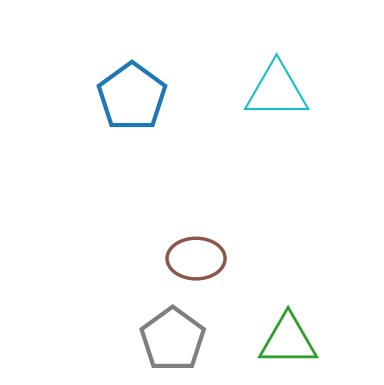[{"shape": "pentagon", "thickness": 3, "radius": 0.45, "center": [0.343, 0.749]}, {"shape": "triangle", "thickness": 2, "radius": 0.43, "center": [0.748, 0.116]}, {"shape": "oval", "thickness": 2.5, "radius": 0.38, "center": [0.509, 0.328]}, {"shape": "pentagon", "thickness": 3, "radius": 0.43, "center": [0.449, 0.118]}, {"shape": "triangle", "thickness": 1.5, "radius": 0.47, "center": [0.719, 0.764]}]